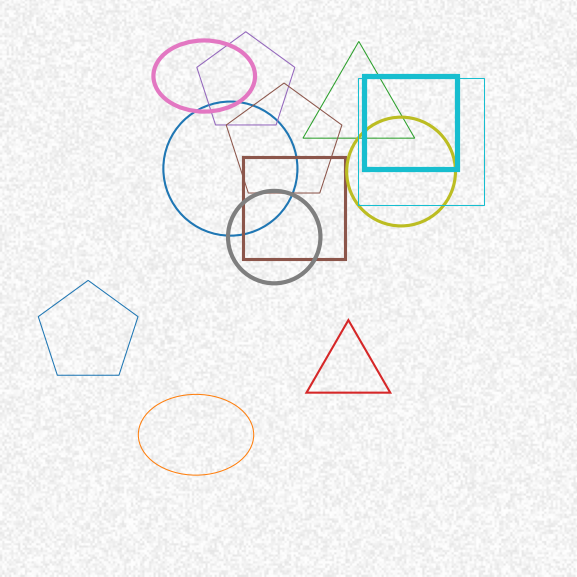[{"shape": "pentagon", "thickness": 0.5, "radius": 0.45, "center": [0.153, 0.423]}, {"shape": "circle", "thickness": 1, "radius": 0.58, "center": [0.399, 0.707]}, {"shape": "oval", "thickness": 0.5, "radius": 0.5, "center": [0.339, 0.246]}, {"shape": "triangle", "thickness": 0.5, "radius": 0.56, "center": [0.621, 0.816]}, {"shape": "triangle", "thickness": 1, "radius": 0.42, "center": [0.603, 0.361]}, {"shape": "pentagon", "thickness": 0.5, "radius": 0.45, "center": [0.426, 0.855]}, {"shape": "square", "thickness": 1.5, "radius": 0.44, "center": [0.509, 0.639]}, {"shape": "pentagon", "thickness": 0.5, "radius": 0.53, "center": [0.492, 0.75]}, {"shape": "oval", "thickness": 2, "radius": 0.44, "center": [0.354, 0.867]}, {"shape": "circle", "thickness": 2, "radius": 0.4, "center": [0.475, 0.589]}, {"shape": "circle", "thickness": 1.5, "radius": 0.47, "center": [0.694, 0.702]}, {"shape": "square", "thickness": 2.5, "radius": 0.4, "center": [0.711, 0.787]}, {"shape": "square", "thickness": 0.5, "radius": 0.55, "center": [0.729, 0.754]}]